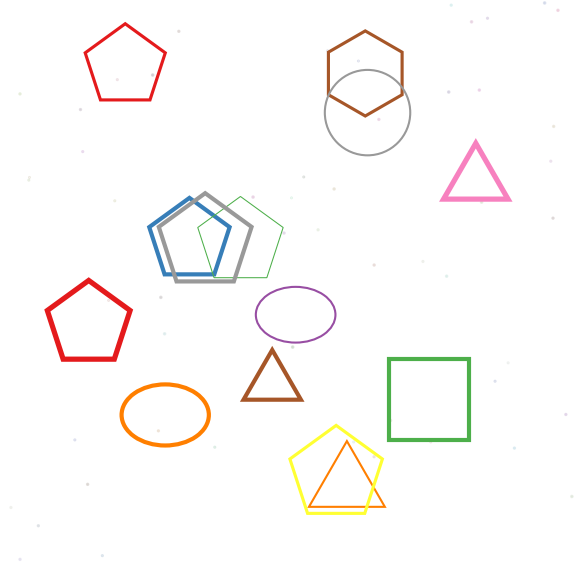[{"shape": "pentagon", "thickness": 1.5, "radius": 0.36, "center": [0.217, 0.885]}, {"shape": "pentagon", "thickness": 2.5, "radius": 0.38, "center": [0.154, 0.438]}, {"shape": "pentagon", "thickness": 2, "radius": 0.37, "center": [0.328, 0.583]}, {"shape": "square", "thickness": 2, "radius": 0.35, "center": [0.742, 0.307]}, {"shape": "pentagon", "thickness": 0.5, "radius": 0.39, "center": [0.416, 0.581]}, {"shape": "oval", "thickness": 1, "radius": 0.34, "center": [0.512, 0.454]}, {"shape": "triangle", "thickness": 1, "radius": 0.38, "center": [0.601, 0.159]}, {"shape": "oval", "thickness": 2, "radius": 0.38, "center": [0.286, 0.281]}, {"shape": "pentagon", "thickness": 1.5, "radius": 0.42, "center": [0.582, 0.178]}, {"shape": "triangle", "thickness": 2, "radius": 0.29, "center": [0.471, 0.336]}, {"shape": "hexagon", "thickness": 1.5, "radius": 0.37, "center": [0.632, 0.872]}, {"shape": "triangle", "thickness": 2.5, "radius": 0.32, "center": [0.824, 0.687]}, {"shape": "pentagon", "thickness": 2, "radius": 0.42, "center": [0.355, 0.58]}, {"shape": "circle", "thickness": 1, "radius": 0.37, "center": [0.636, 0.804]}]